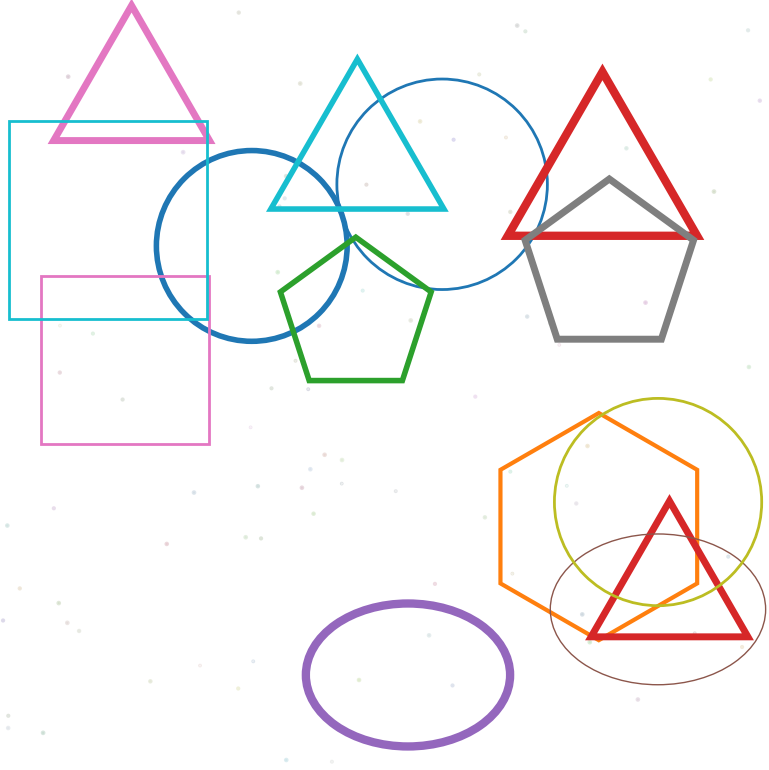[{"shape": "circle", "thickness": 2, "radius": 0.62, "center": [0.327, 0.681]}, {"shape": "circle", "thickness": 1, "radius": 0.68, "center": [0.574, 0.761]}, {"shape": "hexagon", "thickness": 1.5, "radius": 0.74, "center": [0.778, 0.316]}, {"shape": "pentagon", "thickness": 2, "radius": 0.51, "center": [0.462, 0.589]}, {"shape": "triangle", "thickness": 3, "radius": 0.71, "center": [0.782, 0.765]}, {"shape": "triangle", "thickness": 2.5, "radius": 0.59, "center": [0.869, 0.232]}, {"shape": "oval", "thickness": 3, "radius": 0.66, "center": [0.53, 0.123]}, {"shape": "oval", "thickness": 0.5, "radius": 0.7, "center": [0.854, 0.209]}, {"shape": "triangle", "thickness": 2.5, "radius": 0.58, "center": [0.171, 0.876]}, {"shape": "square", "thickness": 1, "radius": 0.54, "center": [0.163, 0.532]}, {"shape": "pentagon", "thickness": 2.5, "radius": 0.58, "center": [0.791, 0.653]}, {"shape": "circle", "thickness": 1, "radius": 0.67, "center": [0.855, 0.348]}, {"shape": "square", "thickness": 1, "radius": 0.64, "center": [0.14, 0.714]}, {"shape": "triangle", "thickness": 2, "radius": 0.65, "center": [0.464, 0.793]}]